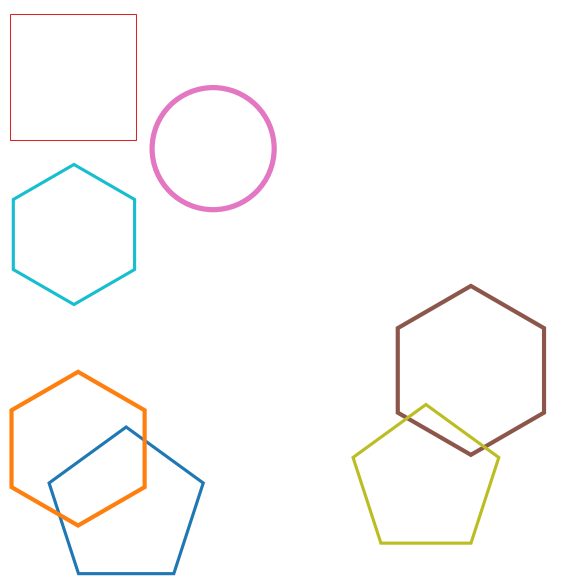[{"shape": "pentagon", "thickness": 1.5, "radius": 0.7, "center": [0.218, 0.119]}, {"shape": "hexagon", "thickness": 2, "radius": 0.67, "center": [0.135, 0.222]}, {"shape": "square", "thickness": 0.5, "radius": 0.55, "center": [0.126, 0.866]}, {"shape": "hexagon", "thickness": 2, "radius": 0.73, "center": [0.815, 0.358]}, {"shape": "circle", "thickness": 2.5, "radius": 0.53, "center": [0.369, 0.742]}, {"shape": "pentagon", "thickness": 1.5, "radius": 0.66, "center": [0.738, 0.166]}, {"shape": "hexagon", "thickness": 1.5, "radius": 0.61, "center": [0.128, 0.593]}]